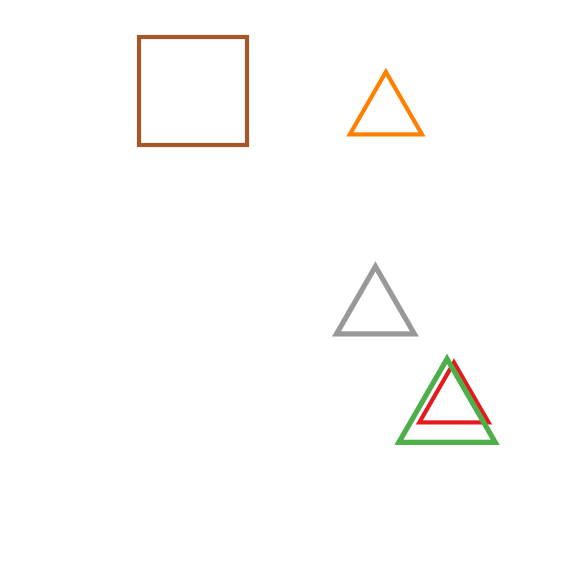[{"shape": "triangle", "thickness": 2, "radius": 0.35, "center": [0.786, 0.302]}, {"shape": "triangle", "thickness": 2.5, "radius": 0.48, "center": [0.774, 0.281]}, {"shape": "triangle", "thickness": 2, "radius": 0.36, "center": [0.668, 0.802]}, {"shape": "square", "thickness": 2, "radius": 0.47, "center": [0.334, 0.842]}, {"shape": "triangle", "thickness": 2.5, "radius": 0.39, "center": [0.65, 0.46]}]